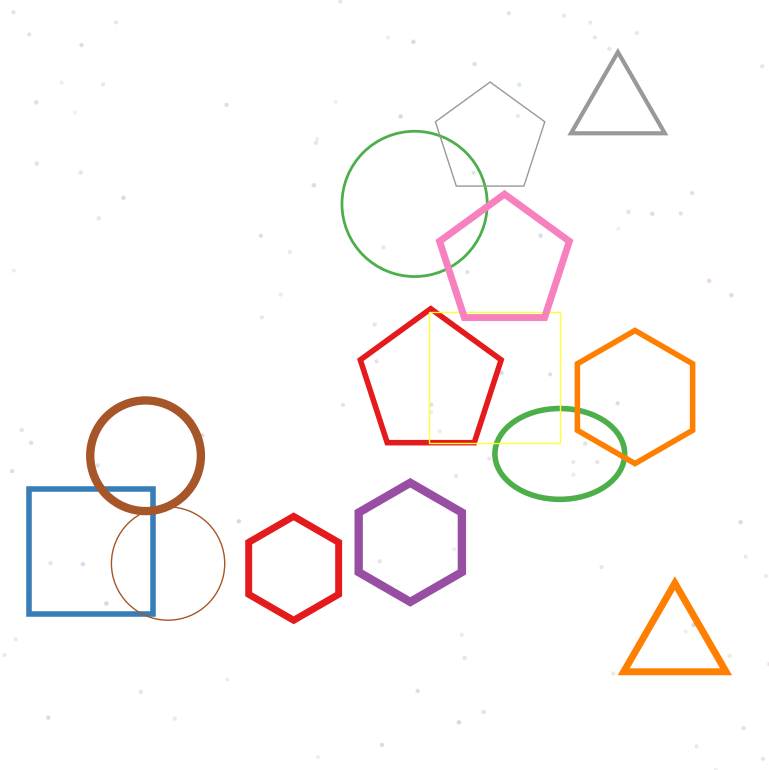[{"shape": "pentagon", "thickness": 2, "radius": 0.48, "center": [0.559, 0.503]}, {"shape": "hexagon", "thickness": 2.5, "radius": 0.34, "center": [0.381, 0.262]}, {"shape": "square", "thickness": 2, "radius": 0.4, "center": [0.119, 0.284]}, {"shape": "oval", "thickness": 2, "radius": 0.42, "center": [0.727, 0.41]}, {"shape": "circle", "thickness": 1, "radius": 0.47, "center": [0.538, 0.735]}, {"shape": "hexagon", "thickness": 3, "radius": 0.39, "center": [0.533, 0.296]}, {"shape": "hexagon", "thickness": 2, "radius": 0.43, "center": [0.825, 0.484]}, {"shape": "triangle", "thickness": 2.5, "radius": 0.38, "center": [0.876, 0.166]}, {"shape": "square", "thickness": 0.5, "radius": 0.42, "center": [0.642, 0.51]}, {"shape": "circle", "thickness": 0.5, "radius": 0.37, "center": [0.218, 0.268]}, {"shape": "circle", "thickness": 3, "radius": 0.36, "center": [0.189, 0.408]}, {"shape": "pentagon", "thickness": 2.5, "radius": 0.44, "center": [0.655, 0.659]}, {"shape": "triangle", "thickness": 1.5, "radius": 0.35, "center": [0.802, 0.862]}, {"shape": "pentagon", "thickness": 0.5, "radius": 0.37, "center": [0.636, 0.819]}]